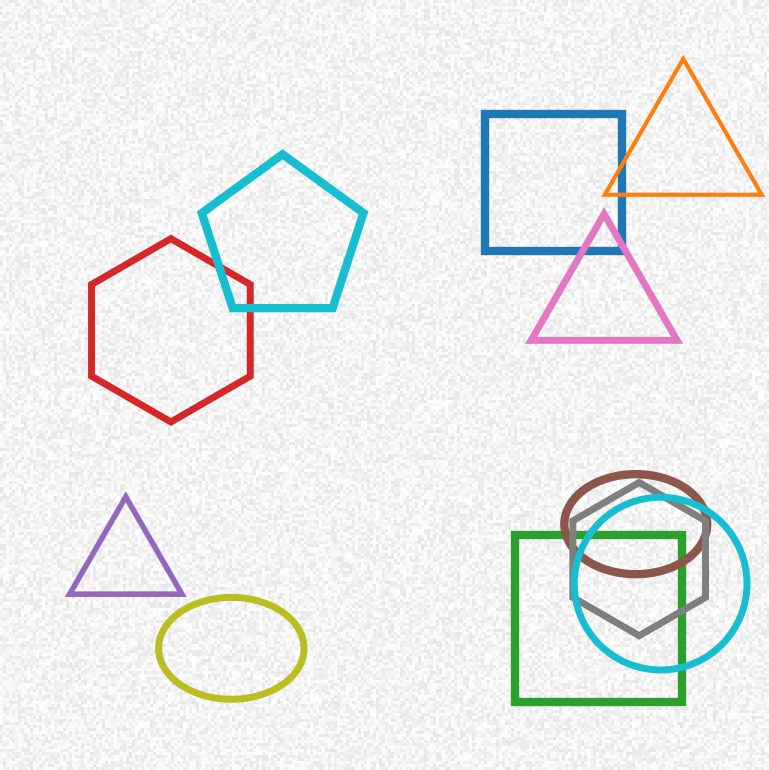[{"shape": "square", "thickness": 3, "radius": 0.44, "center": [0.719, 0.763]}, {"shape": "triangle", "thickness": 1.5, "radius": 0.59, "center": [0.887, 0.806]}, {"shape": "square", "thickness": 3, "radius": 0.54, "center": [0.778, 0.196]}, {"shape": "hexagon", "thickness": 2.5, "radius": 0.6, "center": [0.222, 0.571]}, {"shape": "triangle", "thickness": 2, "radius": 0.42, "center": [0.163, 0.27]}, {"shape": "oval", "thickness": 3, "radius": 0.46, "center": [0.826, 0.319]}, {"shape": "triangle", "thickness": 2.5, "radius": 0.55, "center": [0.785, 0.613]}, {"shape": "hexagon", "thickness": 2.5, "radius": 0.5, "center": [0.83, 0.274]}, {"shape": "oval", "thickness": 2.5, "radius": 0.47, "center": [0.3, 0.158]}, {"shape": "pentagon", "thickness": 3, "radius": 0.55, "center": [0.367, 0.689]}, {"shape": "circle", "thickness": 2.5, "radius": 0.56, "center": [0.858, 0.242]}]